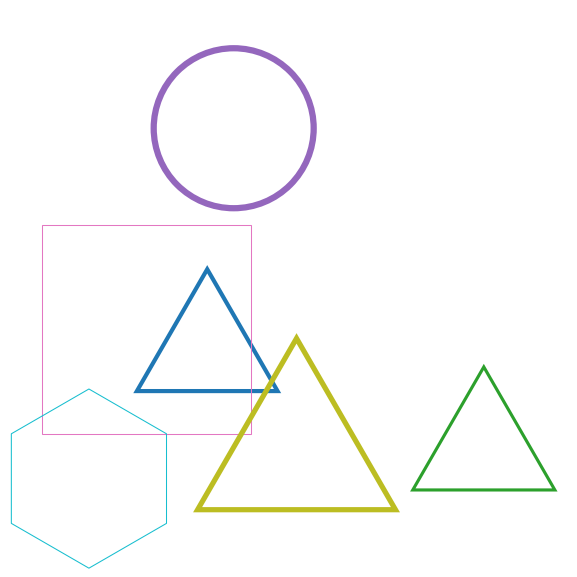[{"shape": "triangle", "thickness": 2, "radius": 0.7, "center": [0.359, 0.392]}, {"shape": "triangle", "thickness": 1.5, "radius": 0.71, "center": [0.838, 0.222]}, {"shape": "circle", "thickness": 3, "radius": 0.69, "center": [0.405, 0.777]}, {"shape": "square", "thickness": 0.5, "radius": 0.9, "center": [0.253, 0.429]}, {"shape": "triangle", "thickness": 2.5, "radius": 0.99, "center": [0.513, 0.215]}, {"shape": "hexagon", "thickness": 0.5, "radius": 0.78, "center": [0.154, 0.17]}]